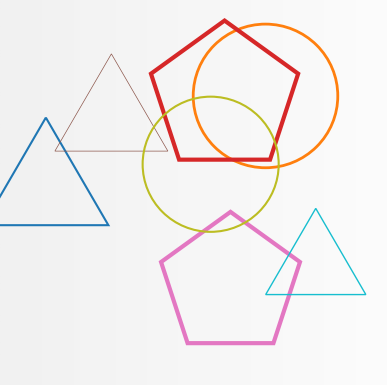[{"shape": "triangle", "thickness": 1.5, "radius": 0.93, "center": [0.118, 0.508]}, {"shape": "circle", "thickness": 2, "radius": 0.93, "center": [0.685, 0.751]}, {"shape": "pentagon", "thickness": 3, "radius": 1.0, "center": [0.58, 0.747]}, {"shape": "triangle", "thickness": 0.5, "radius": 0.84, "center": [0.287, 0.692]}, {"shape": "pentagon", "thickness": 3, "radius": 0.94, "center": [0.595, 0.261]}, {"shape": "circle", "thickness": 1.5, "radius": 0.88, "center": [0.544, 0.573]}, {"shape": "triangle", "thickness": 1, "radius": 0.75, "center": [0.815, 0.309]}]